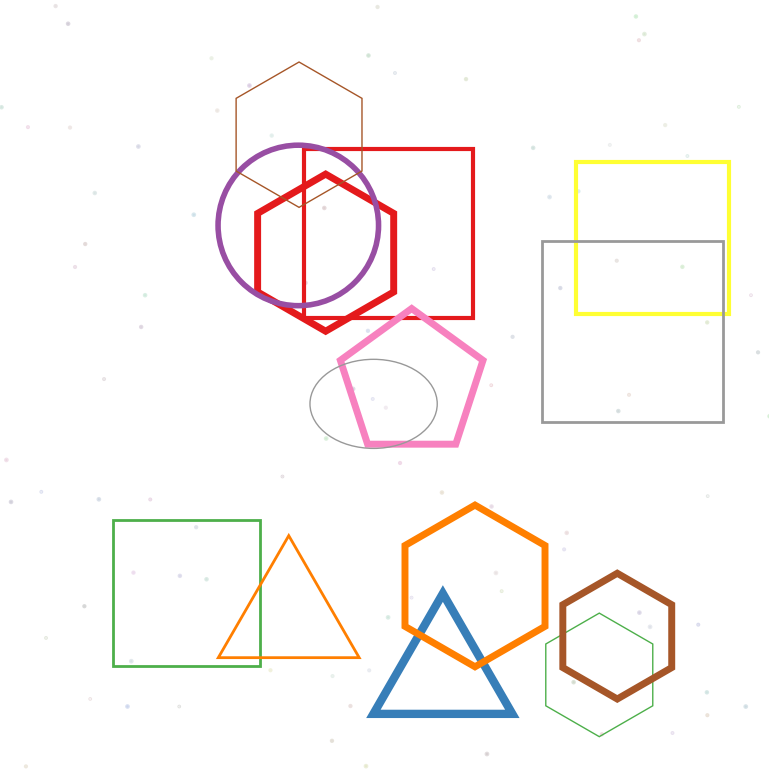[{"shape": "square", "thickness": 1.5, "radius": 0.55, "center": [0.504, 0.697]}, {"shape": "hexagon", "thickness": 2.5, "radius": 0.51, "center": [0.423, 0.672]}, {"shape": "triangle", "thickness": 3, "radius": 0.52, "center": [0.575, 0.125]}, {"shape": "square", "thickness": 1, "radius": 0.48, "center": [0.242, 0.23]}, {"shape": "hexagon", "thickness": 0.5, "radius": 0.4, "center": [0.778, 0.124]}, {"shape": "circle", "thickness": 2, "radius": 0.52, "center": [0.387, 0.707]}, {"shape": "hexagon", "thickness": 2.5, "radius": 0.52, "center": [0.617, 0.239]}, {"shape": "triangle", "thickness": 1, "radius": 0.53, "center": [0.375, 0.199]}, {"shape": "square", "thickness": 1.5, "radius": 0.5, "center": [0.847, 0.691]}, {"shape": "hexagon", "thickness": 2.5, "radius": 0.41, "center": [0.802, 0.174]}, {"shape": "hexagon", "thickness": 0.5, "radius": 0.47, "center": [0.388, 0.825]}, {"shape": "pentagon", "thickness": 2.5, "radius": 0.49, "center": [0.535, 0.502]}, {"shape": "square", "thickness": 1, "radius": 0.59, "center": [0.822, 0.57]}, {"shape": "oval", "thickness": 0.5, "radius": 0.41, "center": [0.485, 0.476]}]